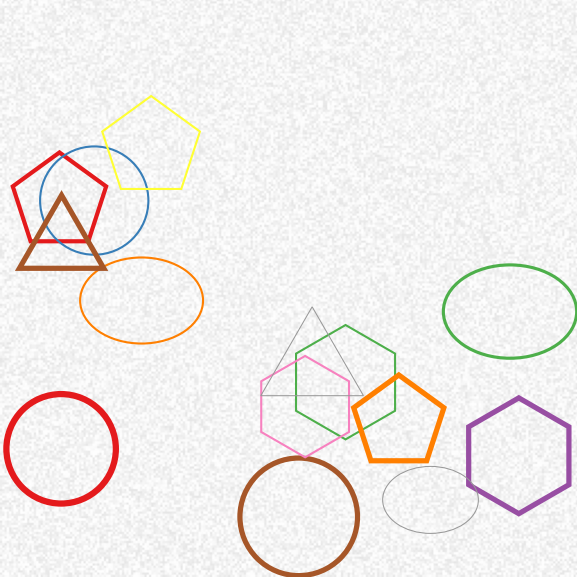[{"shape": "circle", "thickness": 3, "radius": 0.47, "center": [0.106, 0.222]}, {"shape": "pentagon", "thickness": 2, "radius": 0.43, "center": [0.103, 0.65]}, {"shape": "circle", "thickness": 1, "radius": 0.47, "center": [0.163, 0.652]}, {"shape": "oval", "thickness": 1.5, "radius": 0.58, "center": [0.883, 0.46]}, {"shape": "hexagon", "thickness": 1, "radius": 0.5, "center": [0.598, 0.337]}, {"shape": "hexagon", "thickness": 2.5, "radius": 0.5, "center": [0.898, 0.21]}, {"shape": "pentagon", "thickness": 2.5, "radius": 0.41, "center": [0.691, 0.268]}, {"shape": "oval", "thickness": 1, "radius": 0.53, "center": [0.245, 0.479]}, {"shape": "pentagon", "thickness": 1, "radius": 0.44, "center": [0.262, 0.744]}, {"shape": "triangle", "thickness": 2.5, "radius": 0.42, "center": [0.107, 0.577]}, {"shape": "circle", "thickness": 2.5, "radius": 0.51, "center": [0.517, 0.104]}, {"shape": "hexagon", "thickness": 1, "radius": 0.44, "center": [0.528, 0.295]}, {"shape": "triangle", "thickness": 0.5, "radius": 0.51, "center": [0.541, 0.365]}, {"shape": "oval", "thickness": 0.5, "radius": 0.41, "center": [0.745, 0.134]}]